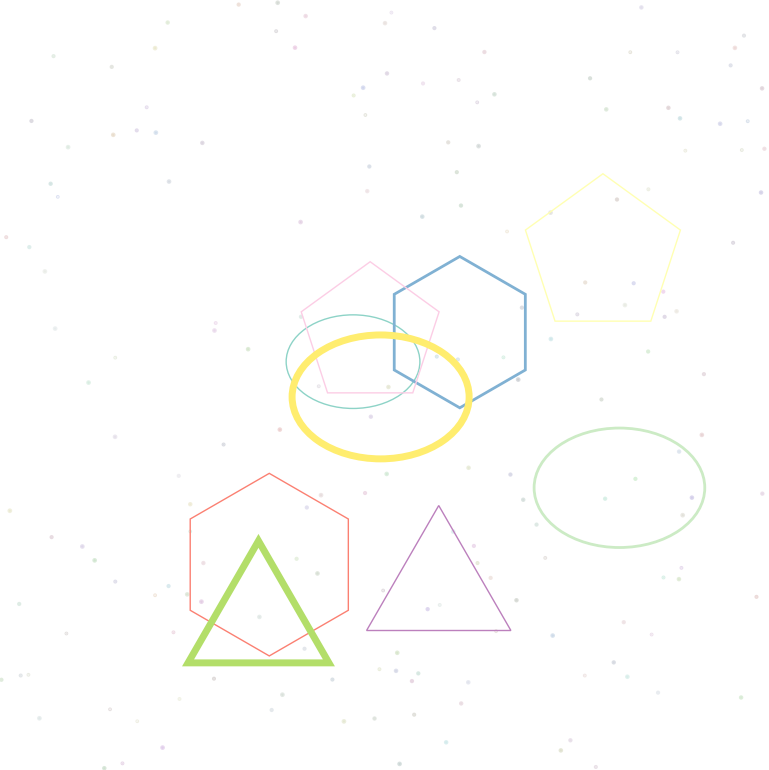[{"shape": "oval", "thickness": 0.5, "radius": 0.43, "center": [0.458, 0.53]}, {"shape": "pentagon", "thickness": 0.5, "radius": 0.53, "center": [0.783, 0.669]}, {"shape": "hexagon", "thickness": 0.5, "radius": 0.59, "center": [0.35, 0.267]}, {"shape": "hexagon", "thickness": 1, "radius": 0.49, "center": [0.597, 0.569]}, {"shape": "triangle", "thickness": 2.5, "radius": 0.53, "center": [0.336, 0.192]}, {"shape": "pentagon", "thickness": 0.5, "radius": 0.47, "center": [0.481, 0.566]}, {"shape": "triangle", "thickness": 0.5, "radius": 0.54, "center": [0.57, 0.235]}, {"shape": "oval", "thickness": 1, "radius": 0.55, "center": [0.804, 0.367]}, {"shape": "oval", "thickness": 2.5, "radius": 0.57, "center": [0.494, 0.485]}]